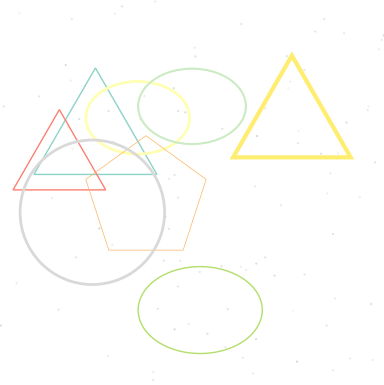[{"shape": "triangle", "thickness": 1, "radius": 0.92, "center": [0.248, 0.639]}, {"shape": "oval", "thickness": 2, "radius": 0.67, "center": [0.358, 0.694]}, {"shape": "triangle", "thickness": 1, "radius": 0.69, "center": [0.154, 0.576]}, {"shape": "pentagon", "thickness": 0.5, "radius": 0.82, "center": [0.379, 0.483]}, {"shape": "oval", "thickness": 1, "radius": 0.81, "center": [0.52, 0.195]}, {"shape": "circle", "thickness": 2, "radius": 0.94, "center": [0.24, 0.449]}, {"shape": "oval", "thickness": 1.5, "radius": 0.7, "center": [0.499, 0.724]}, {"shape": "triangle", "thickness": 3, "radius": 0.88, "center": [0.758, 0.679]}]